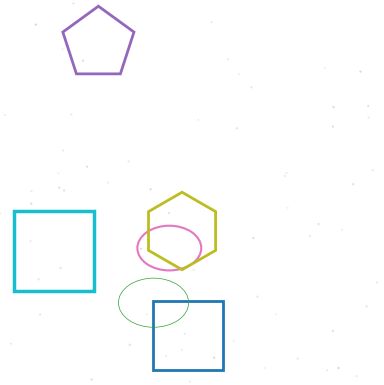[{"shape": "square", "thickness": 2, "radius": 0.45, "center": [0.489, 0.128]}, {"shape": "oval", "thickness": 0.5, "radius": 0.46, "center": [0.399, 0.214]}, {"shape": "pentagon", "thickness": 2, "radius": 0.49, "center": [0.256, 0.887]}, {"shape": "oval", "thickness": 1.5, "radius": 0.41, "center": [0.44, 0.356]}, {"shape": "hexagon", "thickness": 2, "radius": 0.5, "center": [0.473, 0.4]}, {"shape": "square", "thickness": 2.5, "radius": 0.52, "center": [0.14, 0.347]}]